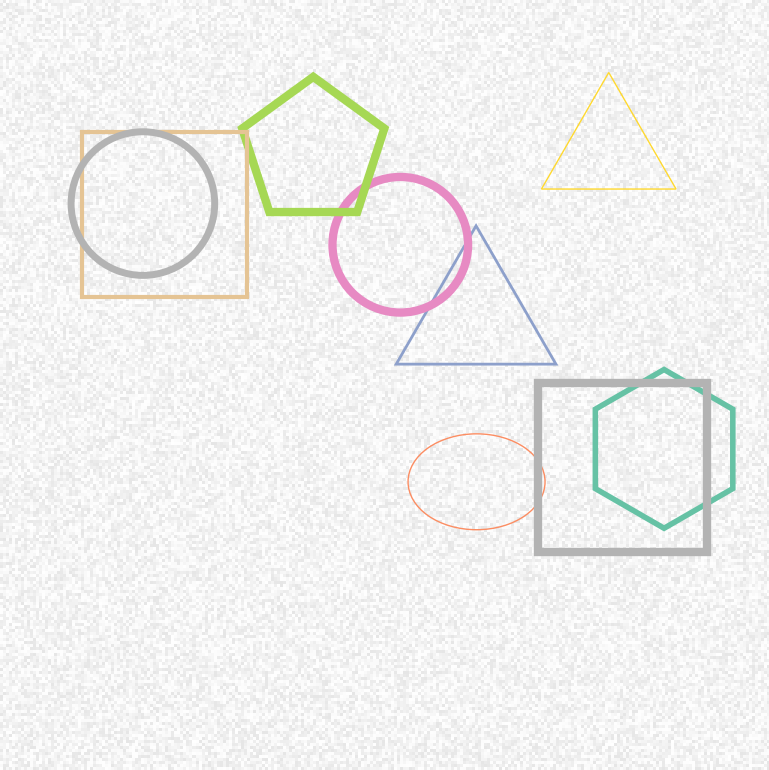[{"shape": "hexagon", "thickness": 2, "radius": 0.52, "center": [0.862, 0.417]}, {"shape": "oval", "thickness": 0.5, "radius": 0.44, "center": [0.619, 0.374]}, {"shape": "triangle", "thickness": 1, "radius": 0.6, "center": [0.618, 0.587]}, {"shape": "circle", "thickness": 3, "radius": 0.44, "center": [0.52, 0.682]}, {"shape": "pentagon", "thickness": 3, "radius": 0.49, "center": [0.407, 0.803]}, {"shape": "triangle", "thickness": 0.5, "radius": 0.5, "center": [0.791, 0.805]}, {"shape": "square", "thickness": 1.5, "radius": 0.54, "center": [0.214, 0.722]}, {"shape": "square", "thickness": 3, "radius": 0.55, "center": [0.809, 0.393]}, {"shape": "circle", "thickness": 2.5, "radius": 0.47, "center": [0.186, 0.736]}]